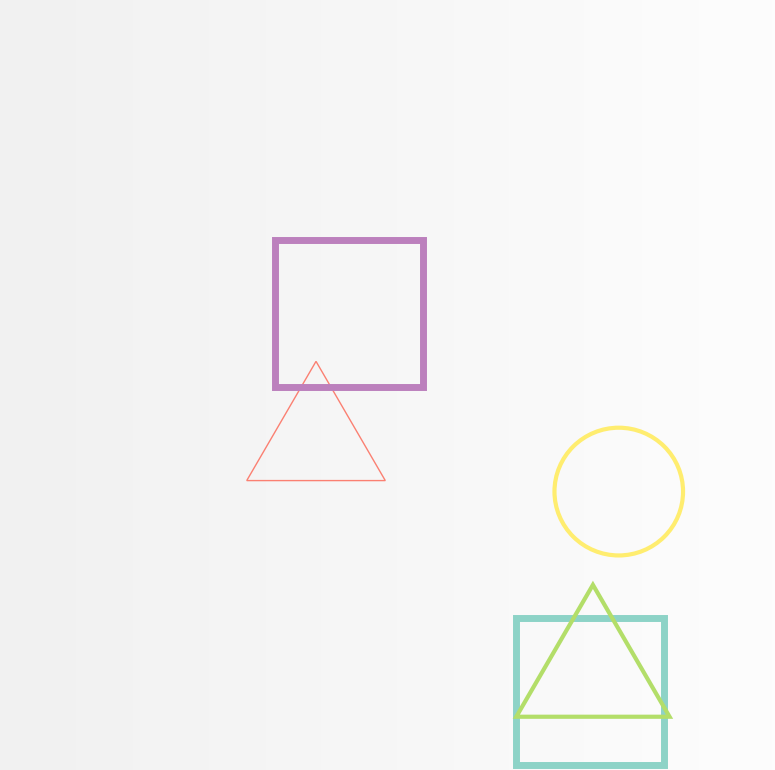[{"shape": "square", "thickness": 2.5, "radius": 0.48, "center": [0.761, 0.102]}, {"shape": "triangle", "thickness": 0.5, "radius": 0.52, "center": [0.408, 0.427]}, {"shape": "triangle", "thickness": 1.5, "radius": 0.57, "center": [0.765, 0.126]}, {"shape": "square", "thickness": 2.5, "radius": 0.48, "center": [0.451, 0.593]}, {"shape": "circle", "thickness": 1.5, "radius": 0.41, "center": [0.798, 0.362]}]